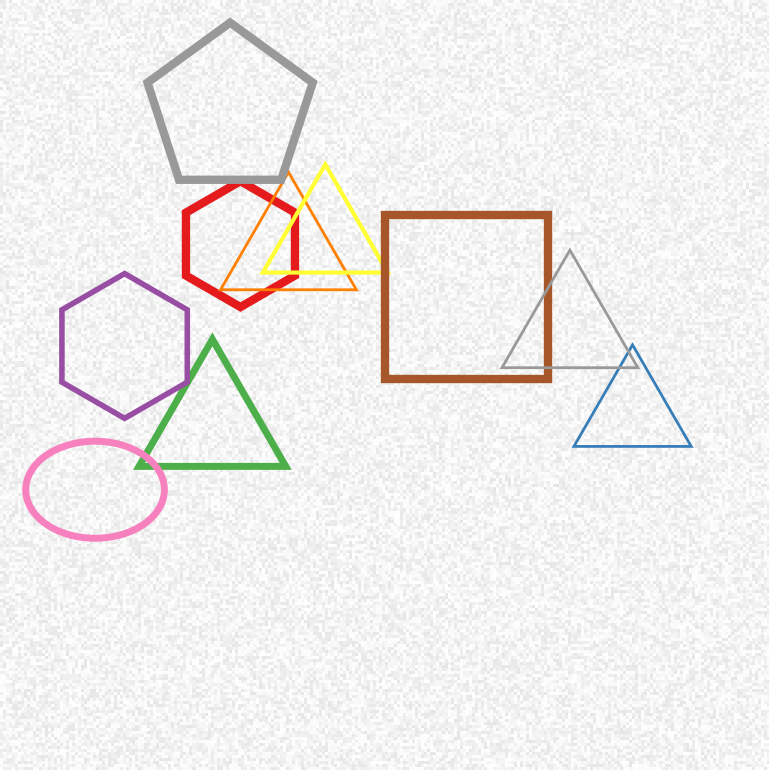[{"shape": "hexagon", "thickness": 3, "radius": 0.41, "center": [0.312, 0.683]}, {"shape": "triangle", "thickness": 1, "radius": 0.44, "center": [0.822, 0.464]}, {"shape": "triangle", "thickness": 2.5, "radius": 0.55, "center": [0.276, 0.449]}, {"shape": "hexagon", "thickness": 2, "radius": 0.47, "center": [0.162, 0.551]}, {"shape": "triangle", "thickness": 1, "radius": 0.51, "center": [0.375, 0.675]}, {"shape": "triangle", "thickness": 1.5, "radius": 0.47, "center": [0.422, 0.693]}, {"shape": "square", "thickness": 3, "radius": 0.53, "center": [0.606, 0.614]}, {"shape": "oval", "thickness": 2.5, "radius": 0.45, "center": [0.123, 0.364]}, {"shape": "pentagon", "thickness": 3, "radius": 0.56, "center": [0.299, 0.858]}, {"shape": "triangle", "thickness": 1, "radius": 0.51, "center": [0.74, 0.573]}]